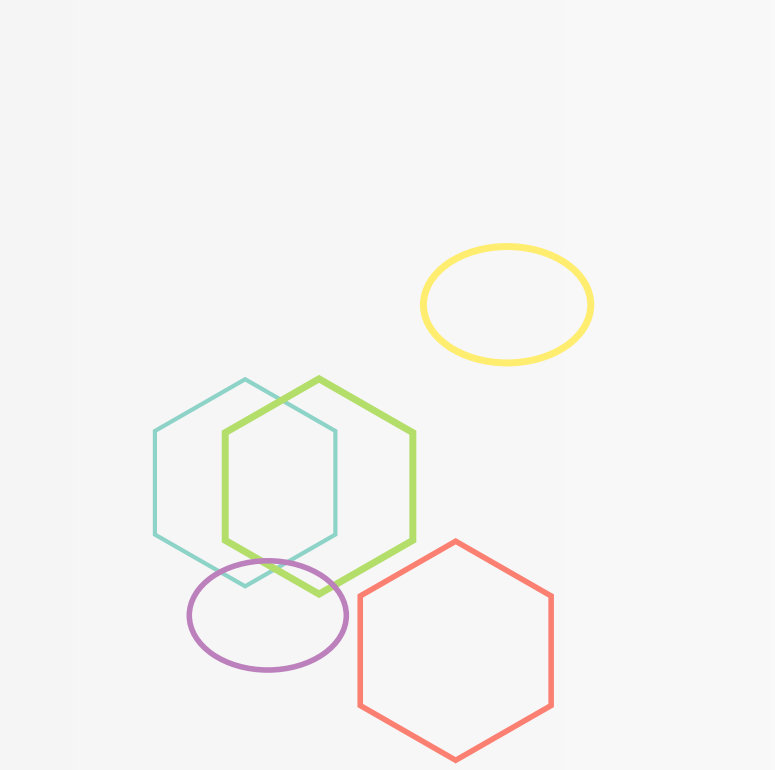[{"shape": "hexagon", "thickness": 1.5, "radius": 0.67, "center": [0.316, 0.373]}, {"shape": "hexagon", "thickness": 2, "radius": 0.71, "center": [0.588, 0.155]}, {"shape": "hexagon", "thickness": 2.5, "radius": 0.7, "center": [0.412, 0.368]}, {"shape": "oval", "thickness": 2, "radius": 0.51, "center": [0.346, 0.201]}, {"shape": "oval", "thickness": 2.5, "radius": 0.54, "center": [0.654, 0.604]}]